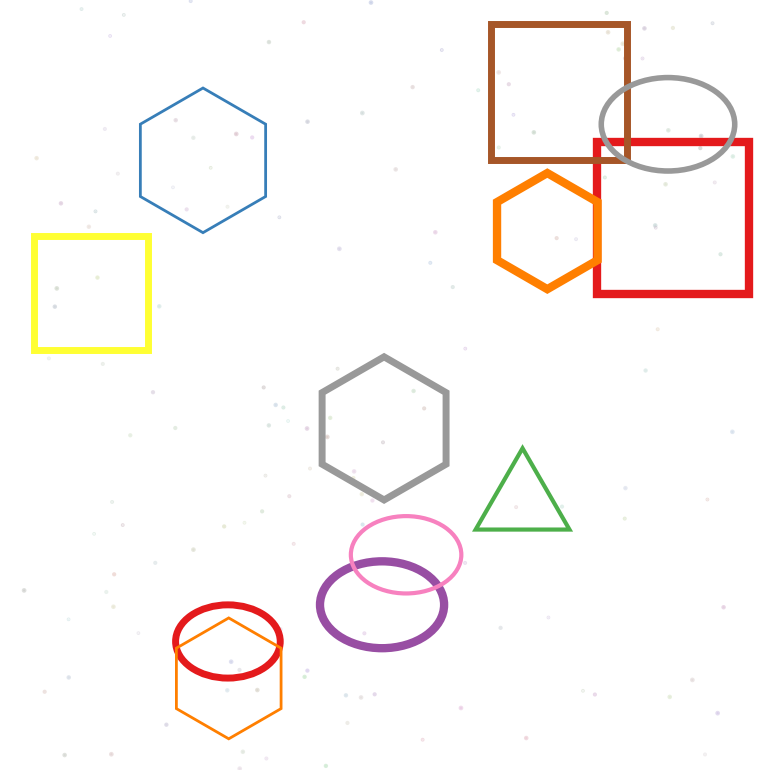[{"shape": "oval", "thickness": 2.5, "radius": 0.34, "center": [0.296, 0.167]}, {"shape": "square", "thickness": 3, "radius": 0.49, "center": [0.874, 0.717]}, {"shape": "hexagon", "thickness": 1, "radius": 0.47, "center": [0.264, 0.792]}, {"shape": "triangle", "thickness": 1.5, "radius": 0.35, "center": [0.679, 0.347]}, {"shape": "oval", "thickness": 3, "radius": 0.4, "center": [0.496, 0.215]}, {"shape": "hexagon", "thickness": 1, "radius": 0.39, "center": [0.297, 0.119]}, {"shape": "hexagon", "thickness": 3, "radius": 0.38, "center": [0.711, 0.7]}, {"shape": "square", "thickness": 2.5, "radius": 0.37, "center": [0.119, 0.619]}, {"shape": "square", "thickness": 2.5, "radius": 0.44, "center": [0.726, 0.88]}, {"shape": "oval", "thickness": 1.5, "radius": 0.36, "center": [0.527, 0.279]}, {"shape": "hexagon", "thickness": 2.5, "radius": 0.46, "center": [0.499, 0.444]}, {"shape": "oval", "thickness": 2, "radius": 0.43, "center": [0.868, 0.839]}]